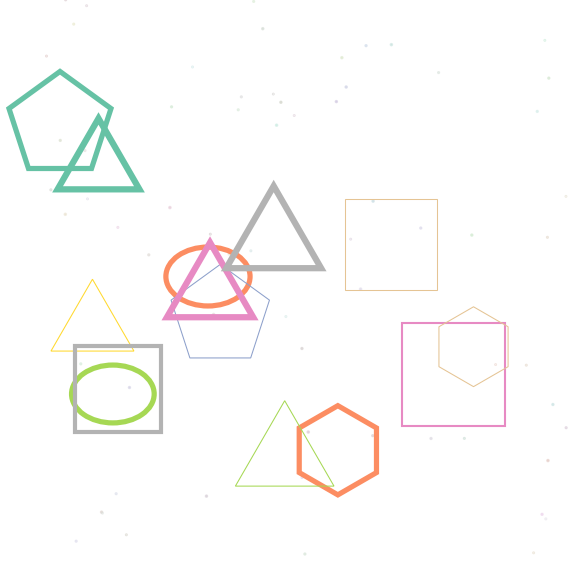[{"shape": "triangle", "thickness": 3, "radius": 0.41, "center": [0.171, 0.712]}, {"shape": "pentagon", "thickness": 2.5, "radius": 0.46, "center": [0.104, 0.782]}, {"shape": "hexagon", "thickness": 2.5, "radius": 0.39, "center": [0.585, 0.219]}, {"shape": "oval", "thickness": 2.5, "radius": 0.36, "center": [0.36, 0.52]}, {"shape": "pentagon", "thickness": 0.5, "radius": 0.45, "center": [0.381, 0.452]}, {"shape": "triangle", "thickness": 3, "radius": 0.43, "center": [0.364, 0.493]}, {"shape": "square", "thickness": 1, "radius": 0.44, "center": [0.785, 0.35]}, {"shape": "oval", "thickness": 2.5, "radius": 0.36, "center": [0.195, 0.317]}, {"shape": "triangle", "thickness": 0.5, "radius": 0.49, "center": [0.493, 0.207]}, {"shape": "triangle", "thickness": 0.5, "radius": 0.41, "center": [0.16, 0.433]}, {"shape": "square", "thickness": 0.5, "radius": 0.4, "center": [0.677, 0.576]}, {"shape": "hexagon", "thickness": 0.5, "radius": 0.35, "center": [0.82, 0.399]}, {"shape": "square", "thickness": 2, "radius": 0.37, "center": [0.205, 0.325]}, {"shape": "triangle", "thickness": 3, "radius": 0.47, "center": [0.474, 0.582]}]